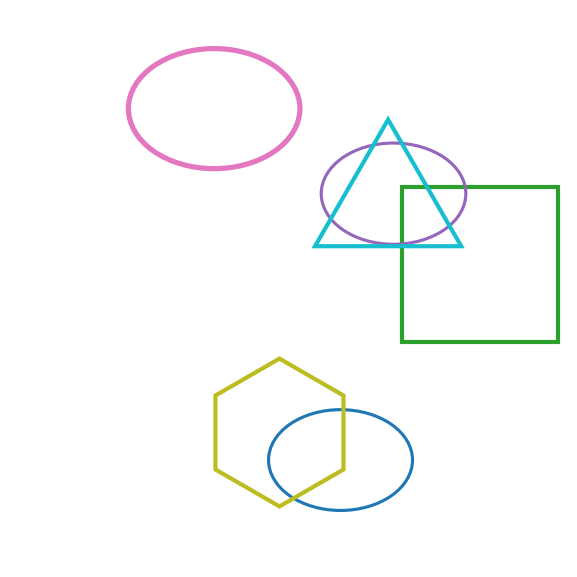[{"shape": "oval", "thickness": 1.5, "radius": 0.62, "center": [0.59, 0.203]}, {"shape": "square", "thickness": 2, "radius": 0.67, "center": [0.832, 0.541]}, {"shape": "oval", "thickness": 1.5, "radius": 0.63, "center": [0.681, 0.664]}, {"shape": "oval", "thickness": 2.5, "radius": 0.74, "center": [0.371, 0.811]}, {"shape": "hexagon", "thickness": 2, "radius": 0.64, "center": [0.484, 0.25]}, {"shape": "triangle", "thickness": 2, "radius": 0.73, "center": [0.672, 0.646]}]